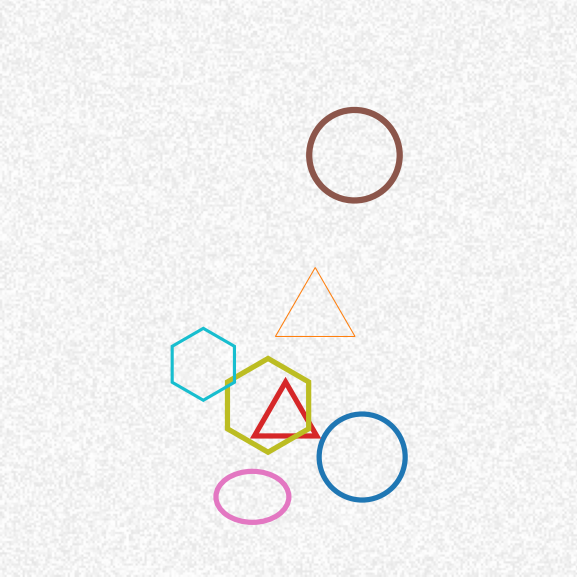[{"shape": "circle", "thickness": 2.5, "radius": 0.37, "center": [0.627, 0.208]}, {"shape": "triangle", "thickness": 0.5, "radius": 0.4, "center": [0.546, 0.456]}, {"shape": "triangle", "thickness": 2.5, "radius": 0.31, "center": [0.494, 0.275]}, {"shape": "circle", "thickness": 3, "radius": 0.39, "center": [0.614, 0.73]}, {"shape": "oval", "thickness": 2.5, "radius": 0.32, "center": [0.437, 0.139]}, {"shape": "hexagon", "thickness": 2.5, "radius": 0.41, "center": [0.464, 0.297]}, {"shape": "hexagon", "thickness": 1.5, "radius": 0.31, "center": [0.352, 0.368]}]